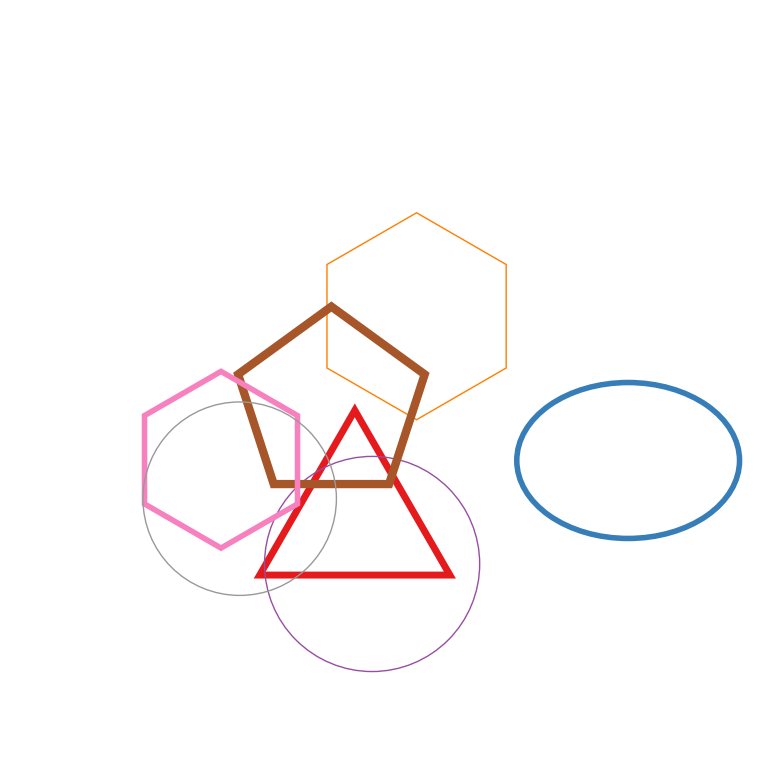[{"shape": "triangle", "thickness": 2.5, "radius": 0.71, "center": [0.461, 0.324]}, {"shape": "oval", "thickness": 2, "radius": 0.72, "center": [0.816, 0.402]}, {"shape": "circle", "thickness": 0.5, "radius": 0.7, "center": [0.483, 0.268]}, {"shape": "hexagon", "thickness": 0.5, "radius": 0.67, "center": [0.541, 0.589]}, {"shape": "pentagon", "thickness": 3, "radius": 0.64, "center": [0.43, 0.474]}, {"shape": "hexagon", "thickness": 2, "radius": 0.57, "center": [0.287, 0.403]}, {"shape": "circle", "thickness": 0.5, "radius": 0.63, "center": [0.311, 0.352]}]